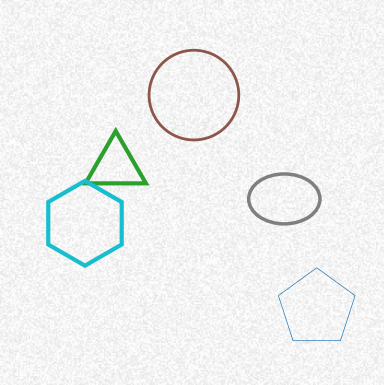[{"shape": "pentagon", "thickness": 0.5, "radius": 0.52, "center": [0.823, 0.2]}, {"shape": "triangle", "thickness": 3, "radius": 0.45, "center": [0.301, 0.569]}, {"shape": "circle", "thickness": 2, "radius": 0.58, "center": [0.504, 0.753]}, {"shape": "oval", "thickness": 2.5, "radius": 0.46, "center": [0.738, 0.483]}, {"shape": "hexagon", "thickness": 3, "radius": 0.55, "center": [0.221, 0.42]}]